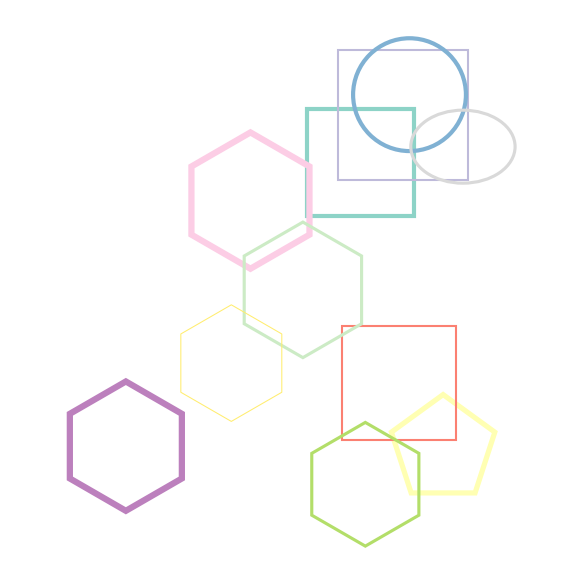[{"shape": "square", "thickness": 2, "radius": 0.47, "center": [0.624, 0.718]}, {"shape": "pentagon", "thickness": 2.5, "radius": 0.47, "center": [0.767, 0.222]}, {"shape": "square", "thickness": 1, "radius": 0.56, "center": [0.697, 0.8]}, {"shape": "square", "thickness": 1, "radius": 0.5, "center": [0.691, 0.336]}, {"shape": "circle", "thickness": 2, "radius": 0.49, "center": [0.709, 0.835]}, {"shape": "hexagon", "thickness": 1.5, "radius": 0.54, "center": [0.633, 0.161]}, {"shape": "hexagon", "thickness": 3, "radius": 0.59, "center": [0.434, 0.652]}, {"shape": "oval", "thickness": 1.5, "radius": 0.45, "center": [0.802, 0.745]}, {"shape": "hexagon", "thickness": 3, "radius": 0.56, "center": [0.218, 0.227]}, {"shape": "hexagon", "thickness": 1.5, "radius": 0.59, "center": [0.524, 0.497]}, {"shape": "hexagon", "thickness": 0.5, "radius": 0.5, "center": [0.401, 0.37]}]